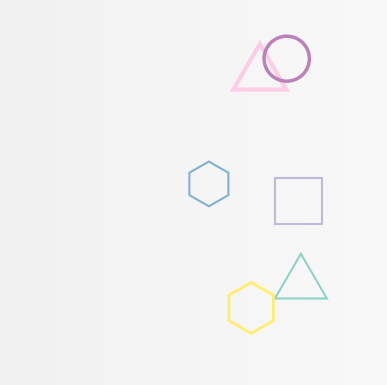[{"shape": "triangle", "thickness": 1.5, "radius": 0.39, "center": [0.777, 0.263]}, {"shape": "square", "thickness": 1.5, "radius": 0.3, "center": [0.77, 0.479]}, {"shape": "hexagon", "thickness": 1.5, "radius": 0.29, "center": [0.539, 0.522]}, {"shape": "triangle", "thickness": 3, "radius": 0.39, "center": [0.671, 0.807]}, {"shape": "circle", "thickness": 2.5, "radius": 0.29, "center": [0.74, 0.848]}, {"shape": "hexagon", "thickness": 2, "radius": 0.33, "center": [0.648, 0.2]}]